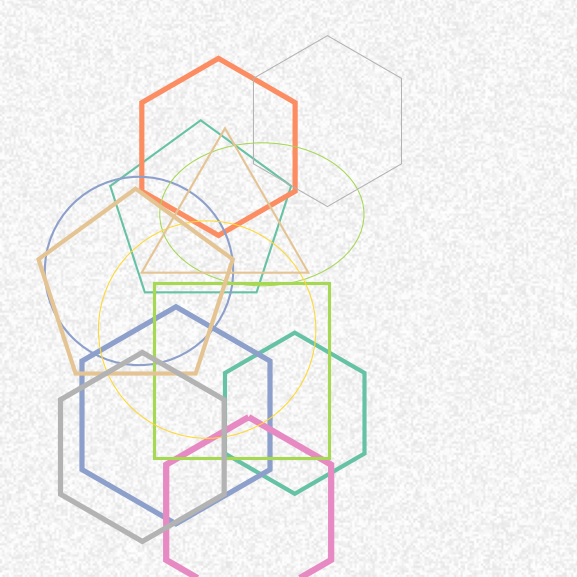[{"shape": "pentagon", "thickness": 1, "radius": 0.82, "center": [0.348, 0.626]}, {"shape": "hexagon", "thickness": 2, "radius": 0.7, "center": [0.51, 0.284]}, {"shape": "hexagon", "thickness": 2.5, "radius": 0.77, "center": [0.378, 0.745]}, {"shape": "circle", "thickness": 1, "radius": 0.82, "center": [0.241, 0.53]}, {"shape": "hexagon", "thickness": 2.5, "radius": 0.94, "center": [0.305, 0.28]}, {"shape": "hexagon", "thickness": 3, "radius": 0.82, "center": [0.431, 0.112]}, {"shape": "square", "thickness": 1.5, "radius": 0.76, "center": [0.418, 0.358]}, {"shape": "oval", "thickness": 0.5, "radius": 0.88, "center": [0.453, 0.628]}, {"shape": "circle", "thickness": 0.5, "radius": 0.94, "center": [0.359, 0.428]}, {"shape": "triangle", "thickness": 1, "radius": 0.83, "center": [0.39, 0.61]}, {"shape": "pentagon", "thickness": 2, "radius": 0.88, "center": [0.235, 0.495]}, {"shape": "hexagon", "thickness": 2.5, "radius": 0.82, "center": [0.246, 0.225]}, {"shape": "hexagon", "thickness": 0.5, "radius": 0.74, "center": [0.567, 0.789]}]